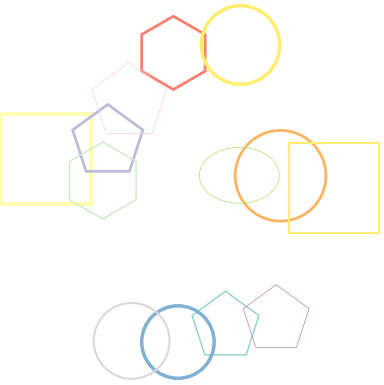[{"shape": "pentagon", "thickness": 1, "radius": 0.46, "center": [0.586, 0.152]}, {"shape": "square", "thickness": 3, "radius": 0.59, "center": [0.119, 0.587]}, {"shape": "pentagon", "thickness": 2, "radius": 0.48, "center": [0.28, 0.633]}, {"shape": "hexagon", "thickness": 2, "radius": 0.48, "center": [0.45, 0.863]}, {"shape": "circle", "thickness": 2.5, "radius": 0.47, "center": [0.462, 0.112]}, {"shape": "circle", "thickness": 2, "radius": 0.59, "center": [0.729, 0.543]}, {"shape": "oval", "thickness": 0.5, "radius": 0.52, "center": [0.622, 0.545]}, {"shape": "pentagon", "thickness": 0.5, "radius": 0.51, "center": [0.336, 0.736]}, {"shape": "circle", "thickness": 1.5, "radius": 0.49, "center": [0.342, 0.115]}, {"shape": "pentagon", "thickness": 0.5, "radius": 0.45, "center": [0.717, 0.171]}, {"shape": "hexagon", "thickness": 1, "radius": 0.5, "center": [0.267, 0.531]}, {"shape": "circle", "thickness": 2.5, "radius": 0.51, "center": [0.625, 0.883]}, {"shape": "square", "thickness": 1.5, "radius": 0.59, "center": [0.867, 0.512]}]